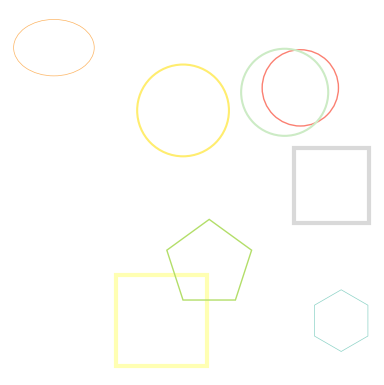[{"shape": "hexagon", "thickness": 0.5, "radius": 0.4, "center": [0.886, 0.167]}, {"shape": "square", "thickness": 3, "radius": 0.59, "center": [0.419, 0.167]}, {"shape": "circle", "thickness": 1, "radius": 0.5, "center": [0.78, 0.772]}, {"shape": "oval", "thickness": 0.5, "radius": 0.52, "center": [0.14, 0.876]}, {"shape": "pentagon", "thickness": 1, "radius": 0.58, "center": [0.543, 0.314]}, {"shape": "square", "thickness": 3, "radius": 0.49, "center": [0.86, 0.519]}, {"shape": "circle", "thickness": 1.5, "radius": 0.57, "center": [0.739, 0.76]}, {"shape": "circle", "thickness": 1.5, "radius": 0.6, "center": [0.475, 0.713]}]